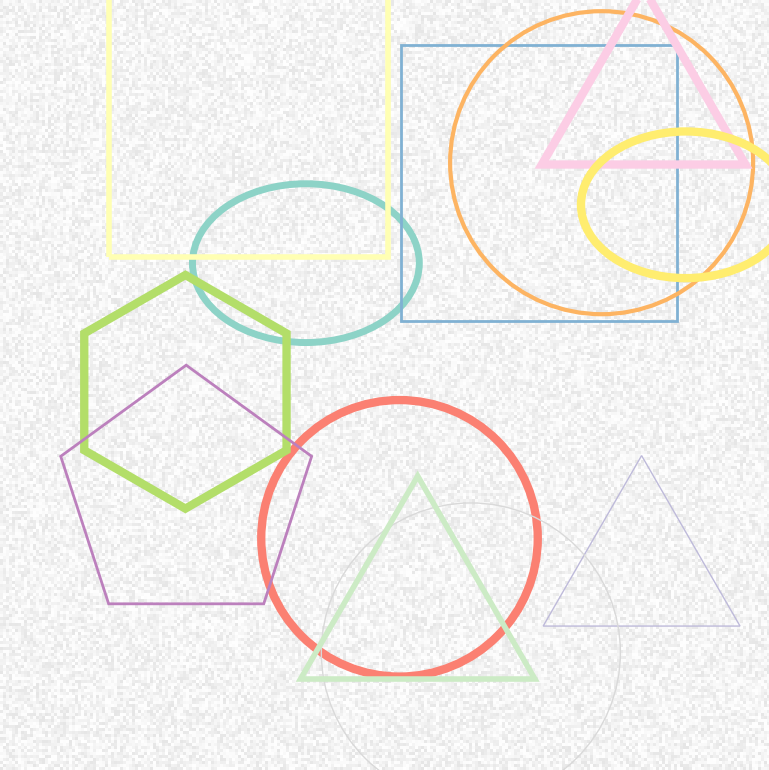[{"shape": "oval", "thickness": 2.5, "radius": 0.74, "center": [0.397, 0.658]}, {"shape": "square", "thickness": 2, "radius": 0.91, "center": [0.323, 0.848]}, {"shape": "triangle", "thickness": 0.5, "radius": 0.74, "center": [0.833, 0.261]}, {"shape": "circle", "thickness": 3, "radius": 0.9, "center": [0.519, 0.301]}, {"shape": "square", "thickness": 1, "radius": 0.9, "center": [0.7, 0.763]}, {"shape": "circle", "thickness": 1.5, "radius": 0.98, "center": [0.781, 0.789]}, {"shape": "hexagon", "thickness": 3, "radius": 0.76, "center": [0.241, 0.491]}, {"shape": "triangle", "thickness": 3, "radius": 0.76, "center": [0.836, 0.863]}, {"shape": "circle", "thickness": 0.5, "radius": 0.97, "center": [0.612, 0.153]}, {"shape": "pentagon", "thickness": 1, "radius": 0.86, "center": [0.242, 0.354]}, {"shape": "triangle", "thickness": 2, "radius": 0.88, "center": [0.542, 0.206]}, {"shape": "oval", "thickness": 3, "radius": 0.68, "center": [0.891, 0.734]}]